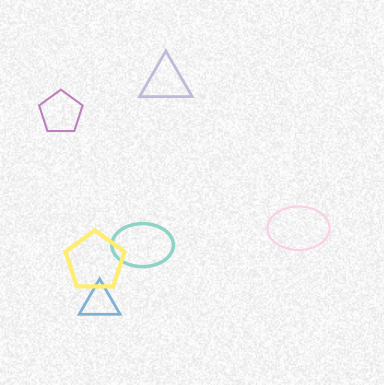[{"shape": "oval", "thickness": 2.5, "radius": 0.4, "center": [0.37, 0.363]}, {"shape": "triangle", "thickness": 2, "radius": 0.39, "center": [0.431, 0.788]}, {"shape": "triangle", "thickness": 2, "radius": 0.31, "center": [0.259, 0.214]}, {"shape": "oval", "thickness": 1.5, "radius": 0.4, "center": [0.775, 0.407]}, {"shape": "pentagon", "thickness": 1.5, "radius": 0.3, "center": [0.158, 0.708]}, {"shape": "pentagon", "thickness": 3, "radius": 0.4, "center": [0.247, 0.321]}]